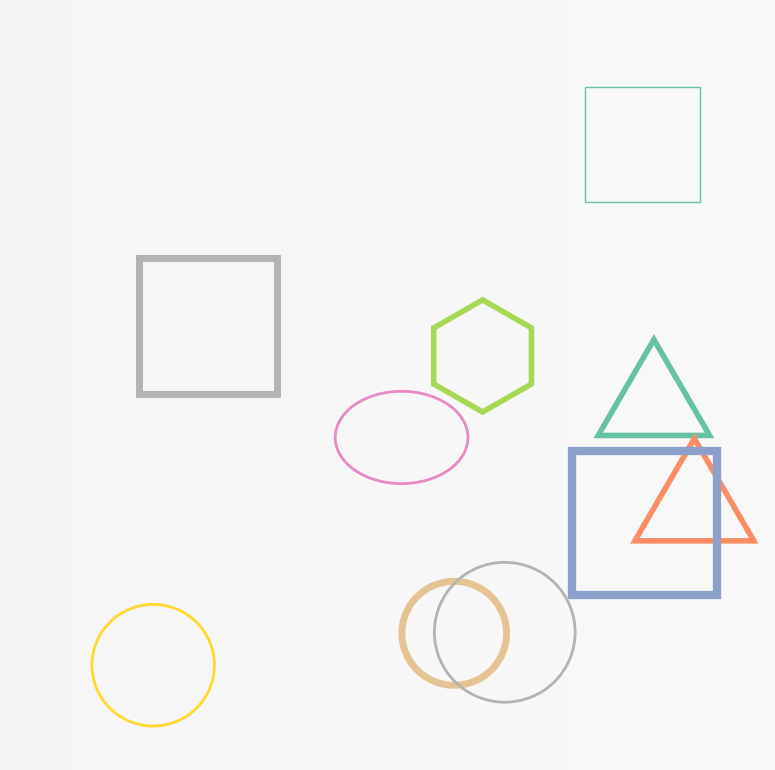[{"shape": "triangle", "thickness": 2, "radius": 0.42, "center": [0.844, 0.476]}, {"shape": "square", "thickness": 0.5, "radius": 0.37, "center": [0.829, 0.812]}, {"shape": "triangle", "thickness": 2, "radius": 0.44, "center": [0.896, 0.342]}, {"shape": "square", "thickness": 3, "radius": 0.47, "center": [0.832, 0.32]}, {"shape": "oval", "thickness": 1, "radius": 0.43, "center": [0.518, 0.432]}, {"shape": "hexagon", "thickness": 2, "radius": 0.36, "center": [0.623, 0.538]}, {"shape": "circle", "thickness": 1, "radius": 0.39, "center": [0.198, 0.136]}, {"shape": "circle", "thickness": 2.5, "radius": 0.34, "center": [0.586, 0.178]}, {"shape": "circle", "thickness": 1, "radius": 0.45, "center": [0.651, 0.179]}, {"shape": "square", "thickness": 2.5, "radius": 0.44, "center": [0.268, 0.577]}]